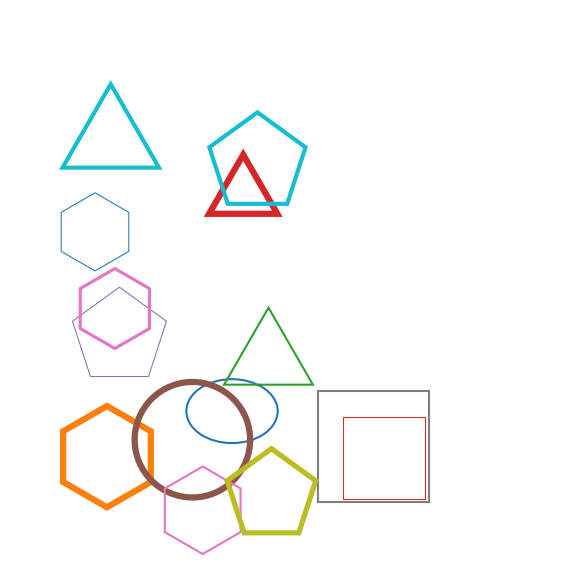[{"shape": "oval", "thickness": 1, "radius": 0.4, "center": [0.402, 0.287]}, {"shape": "hexagon", "thickness": 0.5, "radius": 0.34, "center": [0.164, 0.598]}, {"shape": "hexagon", "thickness": 3, "radius": 0.44, "center": [0.185, 0.208]}, {"shape": "triangle", "thickness": 1, "radius": 0.44, "center": [0.465, 0.377]}, {"shape": "square", "thickness": 0.5, "radius": 0.36, "center": [0.665, 0.206]}, {"shape": "triangle", "thickness": 3, "radius": 0.34, "center": [0.421, 0.663]}, {"shape": "pentagon", "thickness": 0.5, "radius": 0.43, "center": [0.207, 0.416]}, {"shape": "circle", "thickness": 3, "radius": 0.5, "center": [0.333, 0.238]}, {"shape": "hexagon", "thickness": 1.5, "radius": 0.35, "center": [0.199, 0.465]}, {"shape": "hexagon", "thickness": 1, "radius": 0.38, "center": [0.351, 0.116]}, {"shape": "square", "thickness": 1, "radius": 0.48, "center": [0.646, 0.227]}, {"shape": "pentagon", "thickness": 2.5, "radius": 0.4, "center": [0.47, 0.142]}, {"shape": "triangle", "thickness": 2, "radius": 0.48, "center": [0.192, 0.757]}, {"shape": "pentagon", "thickness": 2, "radius": 0.44, "center": [0.446, 0.717]}]